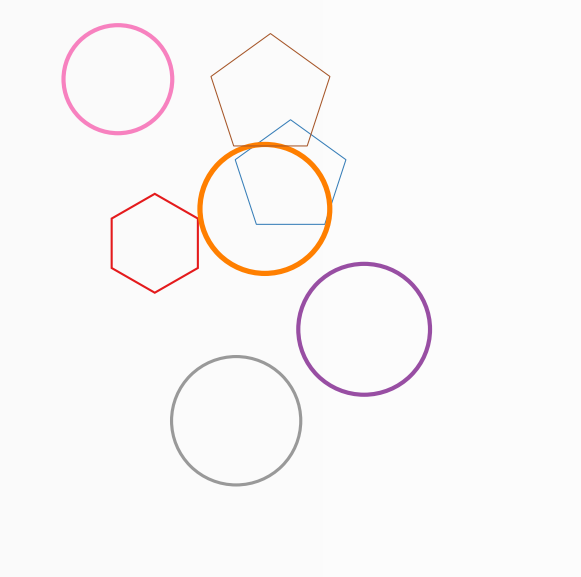[{"shape": "hexagon", "thickness": 1, "radius": 0.43, "center": [0.266, 0.578]}, {"shape": "pentagon", "thickness": 0.5, "radius": 0.5, "center": [0.5, 0.692]}, {"shape": "circle", "thickness": 2, "radius": 0.57, "center": [0.627, 0.429]}, {"shape": "circle", "thickness": 2.5, "radius": 0.56, "center": [0.456, 0.637]}, {"shape": "pentagon", "thickness": 0.5, "radius": 0.54, "center": [0.465, 0.833]}, {"shape": "circle", "thickness": 2, "radius": 0.47, "center": [0.203, 0.862]}, {"shape": "circle", "thickness": 1.5, "radius": 0.56, "center": [0.406, 0.271]}]